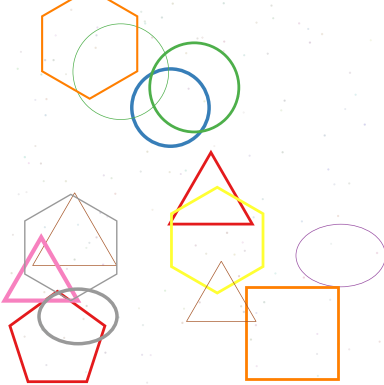[{"shape": "triangle", "thickness": 2, "radius": 0.62, "center": [0.548, 0.48]}, {"shape": "pentagon", "thickness": 2, "radius": 0.65, "center": [0.149, 0.114]}, {"shape": "circle", "thickness": 2.5, "radius": 0.5, "center": [0.443, 0.721]}, {"shape": "circle", "thickness": 2, "radius": 0.58, "center": [0.505, 0.773]}, {"shape": "circle", "thickness": 0.5, "radius": 0.62, "center": [0.314, 0.814]}, {"shape": "oval", "thickness": 0.5, "radius": 0.58, "center": [0.885, 0.336]}, {"shape": "hexagon", "thickness": 1.5, "radius": 0.71, "center": [0.233, 0.886]}, {"shape": "square", "thickness": 2, "radius": 0.6, "center": [0.758, 0.135]}, {"shape": "hexagon", "thickness": 2, "radius": 0.69, "center": [0.564, 0.376]}, {"shape": "triangle", "thickness": 0.5, "radius": 0.63, "center": [0.194, 0.373]}, {"shape": "triangle", "thickness": 0.5, "radius": 0.52, "center": [0.575, 0.217]}, {"shape": "triangle", "thickness": 3, "radius": 0.55, "center": [0.107, 0.274]}, {"shape": "hexagon", "thickness": 1, "radius": 0.69, "center": [0.184, 0.357]}, {"shape": "oval", "thickness": 2.5, "radius": 0.51, "center": [0.203, 0.178]}]